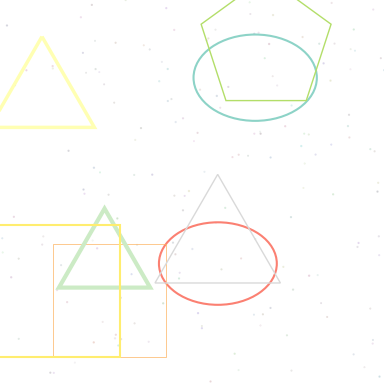[{"shape": "oval", "thickness": 1.5, "radius": 0.8, "center": [0.663, 0.798]}, {"shape": "triangle", "thickness": 2.5, "radius": 0.79, "center": [0.109, 0.748]}, {"shape": "oval", "thickness": 1.5, "radius": 0.77, "center": [0.566, 0.315]}, {"shape": "square", "thickness": 0.5, "radius": 0.73, "center": [0.284, 0.22]}, {"shape": "pentagon", "thickness": 1, "radius": 0.89, "center": [0.691, 0.882]}, {"shape": "triangle", "thickness": 1, "radius": 0.94, "center": [0.565, 0.359]}, {"shape": "triangle", "thickness": 3, "radius": 0.68, "center": [0.272, 0.321]}, {"shape": "square", "thickness": 1.5, "radius": 0.86, "center": [0.141, 0.245]}]